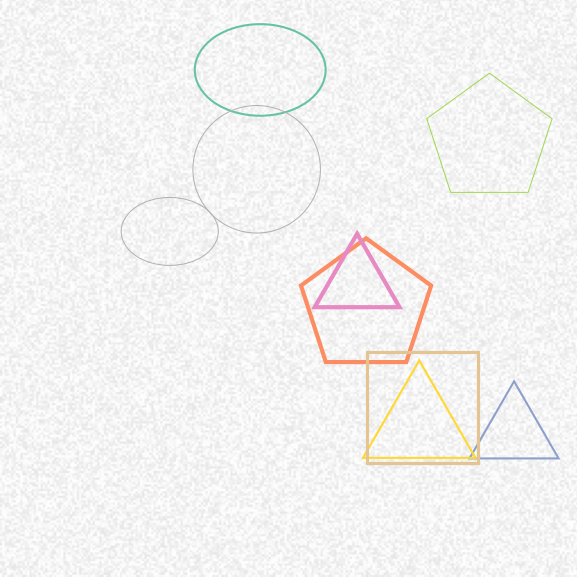[{"shape": "oval", "thickness": 1, "radius": 0.57, "center": [0.451, 0.878]}, {"shape": "pentagon", "thickness": 2, "radius": 0.59, "center": [0.634, 0.468]}, {"shape": "triangle", "thickness": 1, "radius": 0.45, "center": [0.89, 0.25]}, {"shape": "triangle", "thickness": 2, "radius": 0.42, "center": [0.618, 0.51]}, {"shape": "pentagon", "thickness": 0.5, "radius": 0.57, "center": [0.847, 0.758]}, {"shape": "triangle", "thickness": 1, "radius": 0.56, "center": [0.726, 0.263]}, {"shape": "square", "thickness": 1.5, "radius": 0.48, "center": [0.732, 0.293]}, {"shape": "circle", "thickness": 0.5, "radius": 0.55, "center": [0.444, 0.706]}, {"shape": "oval", "thickness": 0.5, "radius": 0.42, "center": [0.294, 0.598]}]